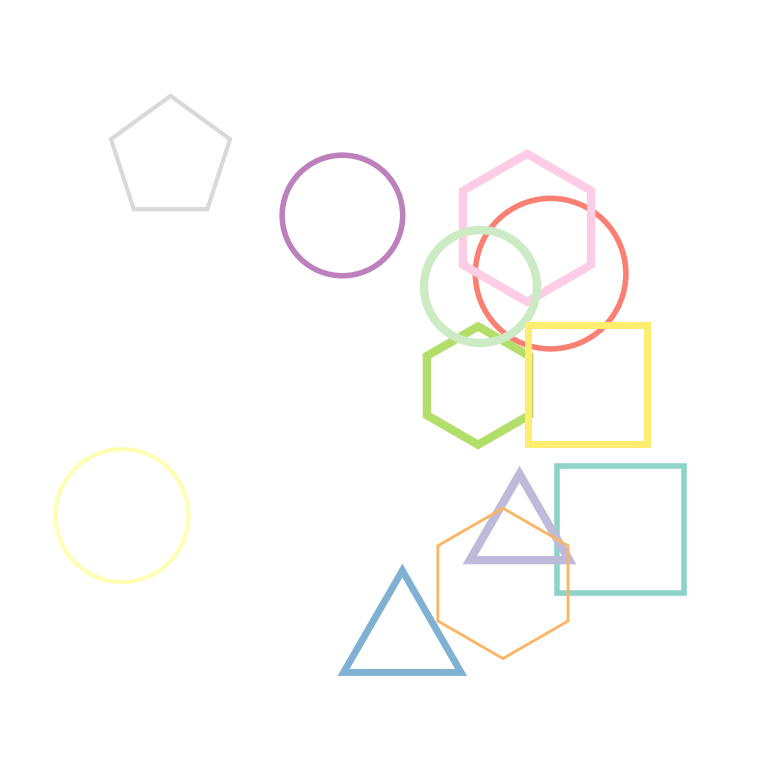[{"shape": "square", "thickness": 2, "radius": 0.41, "center": [0.806, 0.312]}, {"shape": "circle", "thickness": 1.5, "radius": 0.43, "center": [0.158, 0.33]}, {"shape": "triangle", "thickness": 3, "radius": 0.37, "center": [0.675, 0.31]}, {"shape": "circle", "thickness": 2, "radius": 0.49, "center": [0.715, 0.645]}, {"shape": "triangle", "thickness": 2.5, "radius": 0.44, "center": [0.523, 0.171]}, {"shape": "hexagon", "thickness": 1, "radius": 0.49, "center": [0.653, 0.242]}, {"shape": "hexagon", "thickness": 3, "radius": 0.38, "center": [0.621, 0.499]}, {"shape": "hexagon", "thickness": 3, "radius": 0.48, "center": [0.685, 0.704]}, {"shape": "pentagon", "thickness": 1.5, "radius": 0.41, "center": [0.221, 0.794]}, {"shape": "circle", "thickness": 2, "radius": 0.39, "center": [0.445, 0.72]}, {"shape": "circle", "thickness": 3, "radius": 0.37, "center": [0.624, 0.628]}, {"shape": "square", "thickness": 2.5, "radius": 0.39, "center": [0.762, 0.5]}]